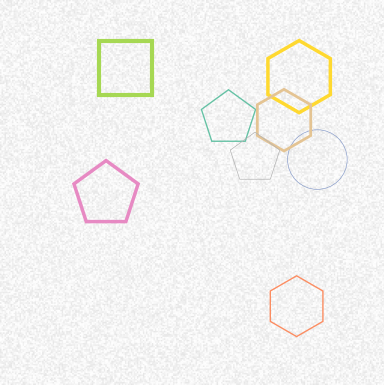[{"shape": "pentagon", "thickness": 1, "radius": 0.37, "center": [0.593, 0.693]}, {"shape": "hexagon", "thickness": 1, "radius": 0.39, "center": [0.77, 0.205]}, {"shape": "circle", "thickness": 0.5, "radius": 0.39, "center": [0.824, 0.586]}, {"shape": "pentagon", "thickness": 2.5, "radius": 0.44, "center": [0.275, 0.495]}, {"shape": "square", "thickness": 3, "radius": 0.35, "center": [0.326, 0.823]}, {"shape": "hexagon", "thickness": 2.5, "radius": 0.47, "center": [0.777, 0.801]}, {"shape": "hexagon", "thickness": 2, "radius": 0.4, "center": [0.738, 0.688]}, {"shape": "pentagon", "thickness": 0.5, "radius": 0.34, "center": [0.662, 0.589]}]